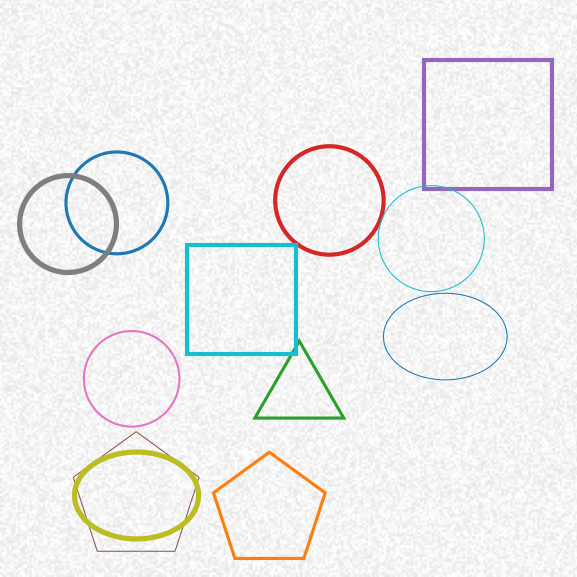[{"shape": "circle", "thickness": 1.5, "radius": 0.44, "center": [0.202, 0.648]}, {"shape": "oval", "thickness": 0.5, "radius": 0.54, "center": [0.771, 0.416]}, {"shape": "pentagon", "thickness": 1.5, "radius": 0.51, "center": [0.466, 0.114]}, {"shape": "triangle", "thickness": 1.5, "radius": 0.44, "center": [0.518, 0.32]}, {"shape": "circle", "thickness": 2, "radius": 0.47, "center": [0.57, 0.652]}, {"shape": "square", "thickness": 2, "radius": 0.56, "center": [0.845, 0.784]}, {"shape": "pentagon", "thickness": 0.5, "radius": 0.57, "center": [0.236, 0.137]}, {"shape": "circle", "thickness": 1, "radius": 0.41, "center": [0.228, 0.343]}, {"shape": "circle", "thickness": 2.5, "radius": 0.42, "center": [0.118, 0.611]}, {"shape": "oval", "thickness": 2.5, "radius": 0.54, "center": [0.236, 0.141]}, {"shape": "square", "thickness": 2, "radius": 0.47, "center": [0.418, 0.481]}, {"shape": "circle", "thickness": 0.5, "radius": 0.46, "center": [0.747, 0.586]}]